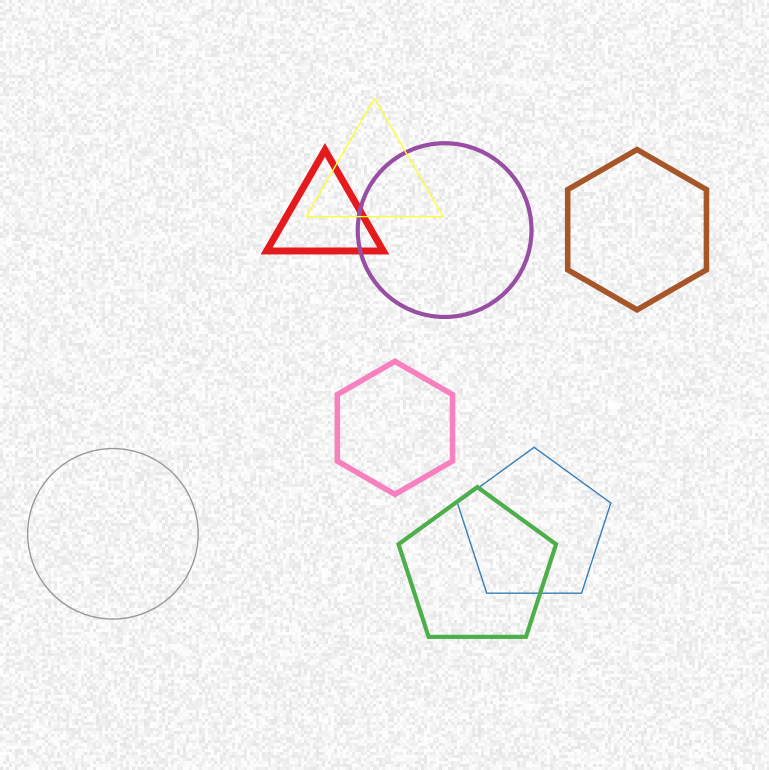[{"shape": "triangle", "thickness": 2.5, "radius": 0.44, "center": [0.422, 0.718]}, {"shape": "pentagon", "thickness": 0.5, "radius": 0.52, "center": [0.694, 0.314]}, {"shape": "pentagon", "thickness": 1.5, "radius": 0.54, "center": [0.62, 0.26]}, {"shape": "circle", "thickness": 1.5, "radius": 0.56, "center": [0.577, 0.701]}, {"shape": "triangle", "thickness": 0.5, "radius": 0.51, "center": [0.486, 0.77]}, {"shape": "hexagon", "thickness": 2, "radius": 0.52, "center": [0.827, 0.702]}, {"shape": "hexagon", "thickness": 2, "radius": 0.43, "center": [0.513, 0.444]}, {"shape": "circle", "thickness": 0.5, "radius": 0.55, "center": [0.147, 0.307]}]